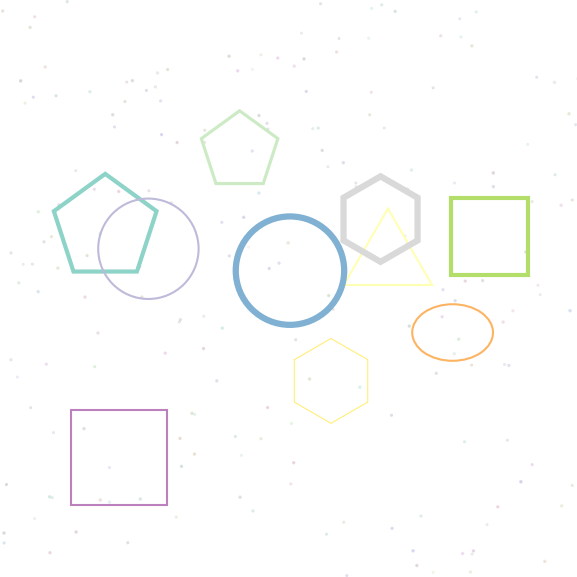[{"shape": "pentagon", "thickness": 2, "radius": 0.47, "center": [0.182, 0.605]}, {"shape": "triangle", "thickness": 1, "radius": 0.44, "center": [0.672, 0.55]}, {"shape": "circle", "thickness": 1, "radius": 0.43, "center": [0.257, 0.568]}, {"shape": "circle", "thickness": 3, "radius": 0.47, "center": [0.502, 0.53]}, {"shape": "oval", "thickness": 1, "radius": 0.35, "center": [0.784, 0.423]}, {"shape": "square", "thickness": 2, "radius": 0.33, "center": [0.848, 0.59]}, {"shape": "hexagon", "thickness": 3, "radius": 0.37, "center": [0.659, 0.62]}, {"shape": "square", "thickness": 1, "radius": 0.41, "center": [0.206, 0.207]}, {"shape": "pentagon", "thickness": 1.5, "radius": 0.35, "center": [0.415, 0.738]}, {"shape": "hexagon", "thickness": 0.5, "radius": 0.37, "center": [0.573, 0.34]}]